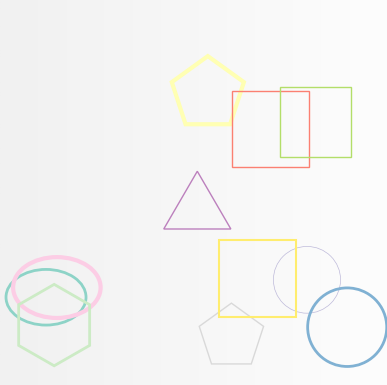[{"shape": "oval", "thickness": 2, "radius": 0.52, "center": [0.119, 0.228]}, {"shape": "pentagon", "thickness": 3, "radius": 0.49, "center": [0.536, 0.756]}, {"shape": "circle", "thickness": 0.5, "radius": 0.43, "center": [0.792, 0.273]}, {"shape": "square", "thickness": 1, "radius": 0.5, "center": [0.699, 0.665]}, {"shape": "circle", "thickness": 2, "radius": 0.51, "center": [0.896, 0.15]}, {"shape": "square", "thickness": 1, "radius": 0.46, "center": [0.815, 0.683]}, {"shape": "oval", "thickness": 3, "radius": 0.56, "center": [0.147, 0.253]}, {"shape": "pentagon", "thickness": 1, "radius": 0.44, "center": [0.597, 0.125]}, {"shape": "triangle", "thickness": 1, "radius": 0.5, "center": [0.509, 0.455]}, {"shape": "hexagon", "thickness": 2, "radius": 0.53, "center": [0.14, 0.156]}, {"shape": "square", "thickness": 1.5, "radius": 0.5, "center": [0.664, 0.277]}]